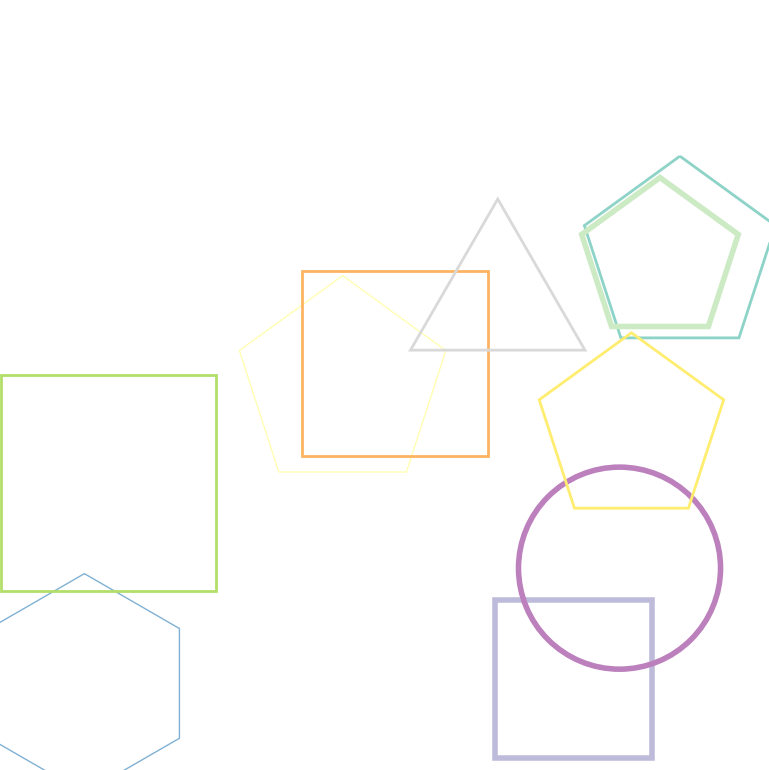[{"shape": "pentagon", "thickness": 1, "radius": 0.65, "center": [0.883, 0.667]}, {"shape": "pentagon", "thickness": 0.5, "radius": 0.7, "center": [0.445, 0.501]}, {"shape": "square", "thickness": 2, "radius": 0.51, "center": [0.745, 0.118]}, {"shape": "hexagon", "thickness": 0.5, "radius": 0.71, "center": [0.11, 0.112]}, {"shape": "square", "thickness": 1, "radius": 0.6, "center": [0.514, 0.528]}, {"shape": "square", "thickness": 1, "radius": 0.7, "center": [0.141, 0.373]}, {"shape": "triangle", "thickness": 1, "radius": 0.65, "center": [0.646, 0.611]}, {"shape": "circle", "thickness": 2, "radius": 0.66, "center": [0.805, 0.262]}, {"shape": "pentagon", "thickness": 2, "radius": 0.53, "center": [0.857, 0.662]}, {"shape": "pentagon", "thickness": 1, "radius": 0.63, "center": [0.82, 0.442]}]